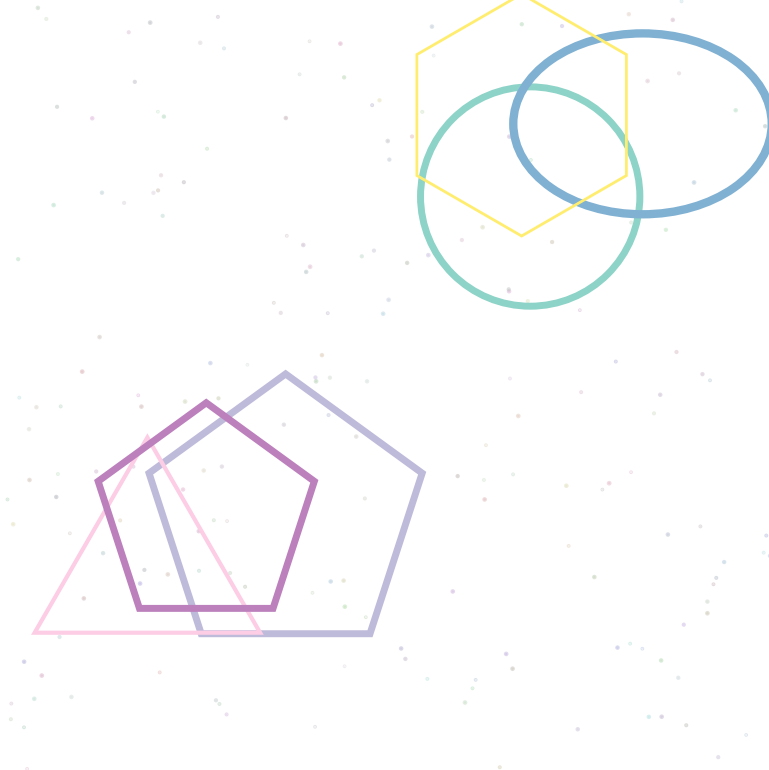[{"shape": "circle", "thickness": 2.5, "radius": 0.71, "center": [0.689, 0.745]}, {"shape": "pentagon", "thickness": 2.5, "radius": 0.93, "center": [0.371, 0.328]}, {"shape": "oval", "thickness": 3, "radius": 0.84, "center": [0.834, 0.839]}, {"shape": "triangle", "thickness": 1.5, "radius": 0.85, "center": [0.191, 0.263]}, {"shape": "pentagon", "thickness": 2.5, "radius": 0.74, "center": [0.268, 0.329]}, {"shape": "hexagon", "thickness": 1, "radius": 0.79, "center": [0.677, 0.851]}]